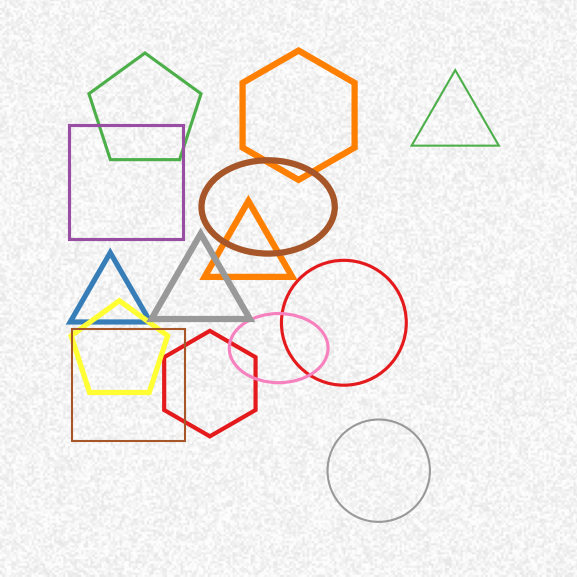[{"shape": "hexagon", "thickness": 2, "radius": 0.46, "center": [0.363, 0.335]}, {"shape": "circle", "thickness": 1.5, "radius": 0.54, "center": [0.595, 0.44]}, {"shape": "triangle", "thickness": 2.5, "radius": 0.4, "center": [0.191, 0.482]}, {"shape": "pentagon", "thickness": 1.5, "radius": 0.51, "center": [0.251, 0.805]}, {"shape": "triangle", "thickness": 1, "radius": 0.44, "center": [0.788, 0.791]}, {"shape": "square", "thickness": 1.5, "radius": 0.49, "center": [0.218, 0.684]}, {"shape": "triangle", "thickness": 3, "radius": 0.44, "center": [0.43, 0.563]}, {"shape": "hexagon", "thickness": 3, "radius": 0.56, "center": [0.517, 0.8]}, {"shape": "pentagon", "thickness": 2.5, "radius": 0.44, "center": [0.207, 0.391]}, {"shape": "square", "thickness": 1, "radius": 0.49, "center": [0.223, 0.333]}, {"shape": "oval", "thickness": 3, "radius": 0.58, "center": [0.464, 0.641]}, {"shape": "oval", "thickness": 1.5, "radius": 0.43, "center": [0.483, 0.396]}, {"shape": "triangle", "thickness": 3, "radius": 0.49, "center": [0.347, 0.496]}, {"shape": "circle", "thickness": 1, "radius": 0.44, "center": [0.656, 0.184]}]